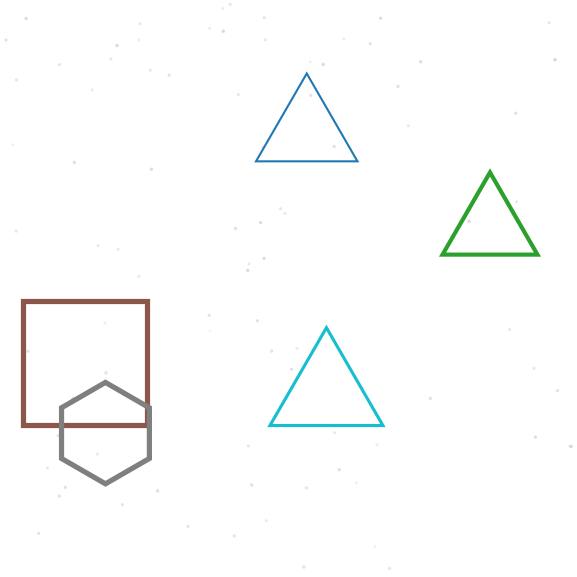[{"shape": "triangle", "thickness": 1, "radius": 0.51, "center": [0.531, 0.77]}, {"shape": "triangle", "thickness": 2, "radius": 0.47, "center": [0.848, 0.606]}, {"shape": "square", "thickness": 2.5, "radius": 0.54, "center": [0.148, 0.371]}, {"shape": "hexagon", "thickness": 2.5, "radius": 0.44, "center": [0.183, 0.249]}, {"shape": "triangle", "thickness": 1.5, "radius": 0.56, "center": [0.565, 0.319]}]